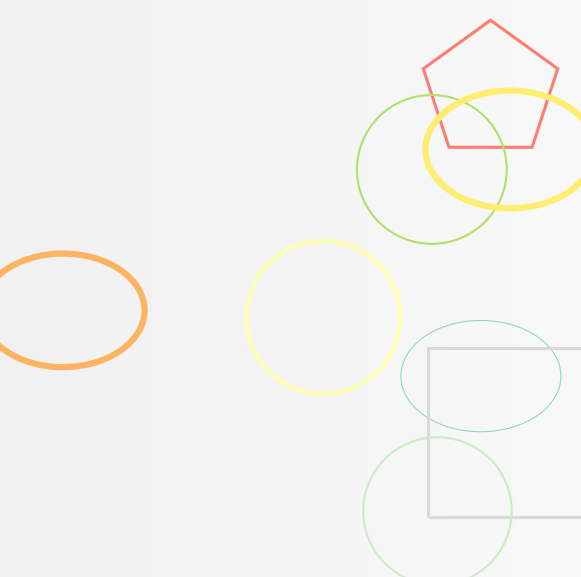[{"shape": "oval", "thickness": 0.5, "radius": 0.69, "center": [0.827, 0.348]}, {"shape": "circle", "thickness": 2, "radius": 0.66, "center": [0.556, 0.45]}, {"shape": "pentagon", "thickness": 1.5, "radius": 0.61, "center": [0.844, 0.842]}, {"shape": "oval", "thickness": 3, "radius": 0.7, "center": [0.108, 0.462]}, {"shape": "circle", "thickness": 1, "radius": 0.64, "center": [0.743, 0.706]}, {"shape": "square", "thickness": 1.5, "radius": 0.73, "center": [0.882, 0.25]}, {"shape": "circle", "thickness": 1, "radius": 0.64, "center": [0.753, 0.114]}, {"shape": "oval", "thickness": 3, "radius": 0.73, "center": [0.878, 0.74]}]